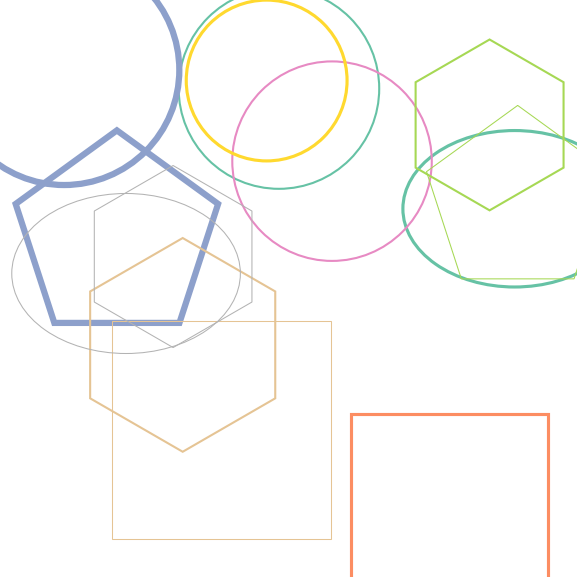[{"shape": "circle", "thickness": 1, "radius": 0.87, "center": [0.483, 0.846]}, {"shape": "oval", "thickness": 1.5, "radius": 0.97, "center": [0.891, 0.638]}, {"shape": "square", "thickness": 1.5, "radius": 0.85, "center": [0.779, 0.112]}, {"shape": "circle", "thickness": 3, "radius": 1.0, "center": [0.111, 0.878]}, {"shape": "pentagon", "thickness": 3, "radius": 0.92, "center": [0.202, 0.589]}, {"shape": "circle", "thickness": 1, "radius": 0.86, "center": [0.575, 0.72]}, {"shape": "hexagon", "thickness": 1, "radius": 0.74, "center": [0.848, 0.783]}, {"shape": "pentagon", "thickness": 0.5, "radius": 0.83, "center": [0.896, 0.651]}, {"shape": "circle", "thickness": 1.5, "radius": 0.7, "center": [0.462, 0.86]}, {"shape": "hexagon", "thickness": 1, "radius": 0.93, "center": [0.316, 0.402]}, {"shape": "square", "thickness": 0.5, "radius": 0.94, "center": [0.384, 0.255]}, {"shape": "hexagon", "thickness": 0.5, "radius": 0.79, "center": [0.3, 0.555]}, {"shape": "oval", "thickness": 0.5, "radius": 0.99, "center": [0.218, 0.526]}]